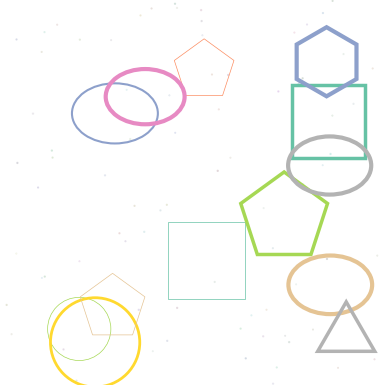[{"shape": "square", "thickness": 0.5, "radius": 0.5, "center": [0.536, 0.323]}, {"shape": "square", "thickness": 2.5, "radius": 0.47, "center": [0.853, 0.683]}, {"shape": "pentagon", "thickness": 0.5, "radius": 0.41, "center": [0.53, 0.818]}, {"shape": "oval", "thickness": 1.5, "radius": 0.56, "center": [0.298, 0.705]}, {"shape": "hexagon", "thickness": 3, "radius": 0.45, "center": [0.848, 0.84]}, {"shape": "oval", "thickness": 3, "radius": 0.51, "center": [0.377, 0.749]}, {"shape": "circle", "thickness": 0.5, "radius": 0.41, "center": [0.206, 0.146]}, {"shape": "pentagon", "thickness": 2.5, "radius": 0.59, "center": [0.738, 0.435]}, {"shape": "circle", "thickness": 2, "radius": 0.58, "center": [0.247, 0.111]}, {"shape": "oval", "thickness": 3, "radius": 0.54, "center": [0.858, 0.26]}, {"shape": "pentagon", "thickness": 0.5, "radius": 0.44, "center": [0.292, 0.202]}, {"shape": "triangle", "thickness": 2.5, "radius": 0.43, "center": [0.899, 0.13]}, {"shape": "oval", "thickness": 3, "radius": 0.54, "center": [0.856, 0.57]}]